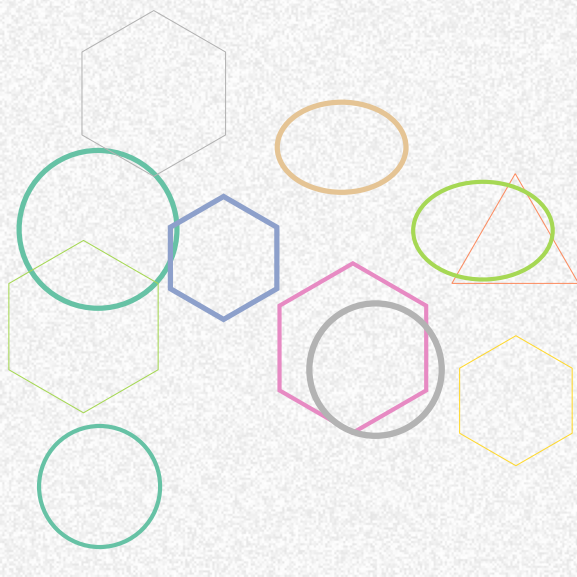[{"shape": "circle", "thickness": 2, "radius": 0.52, "center": [0.172, 0.157]}, {"shape": "circle", "thickness": 2.5, "radius": 0.68, "center": [0.17, 0.602]}, {"shape": "triangle", "thickness": 0.5, "radius": 0.63, "center": [0.892, 0.572]}, {"shape": "hexagon", "thickness": 2.5, "radius": 0.53, "center": [0.387, 0.552]}, {"shape": "hexagon", "thickness": 2, "radius": 0.73, "center": [0.611, 0.396]}, {"shape": "oval", "thickness": 2, "radius": 0.6, "center": [0.836, 0.6]}, {"shape": "hexagon", "thickness": 0.5, "radius": 0.75, "center": [0.145, 0.434]}, {"shape": "hexagon", "thickness": 0.5, "radius": 0.56, "center": [0.893, 0.305]}, {"shape": "oval", "thickness": 2.5, "radius": 0.56, "center": [0.592, 0.744]}, {"shape": "hexagon", "thickness": 0.5, "radius": 0.72, "center": [0.266, 0.837]}, {"shape": "circle", "thickness": 3, "radius": 0.57, "center": [0.65, 0.359]}]